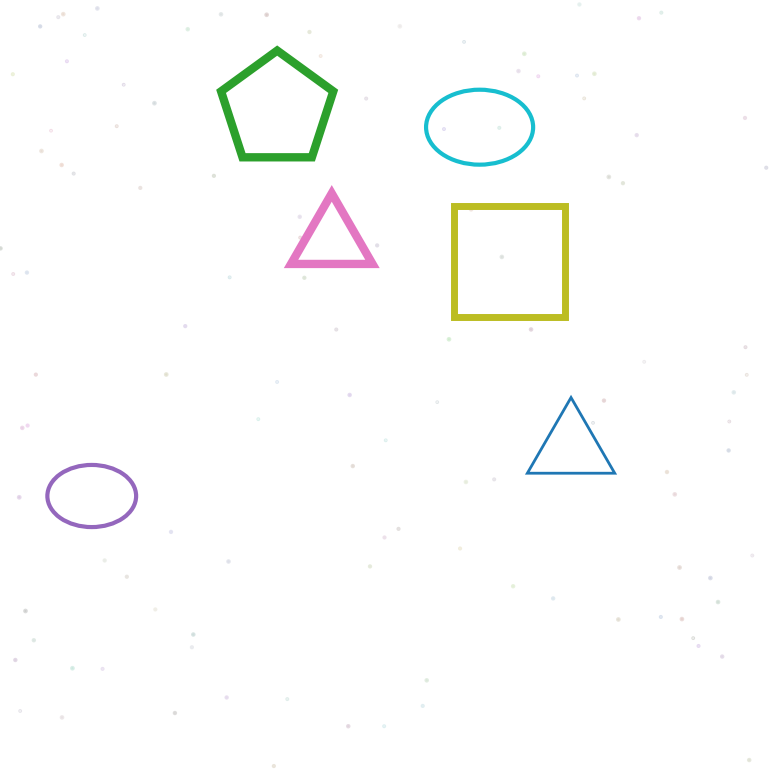[{"shape": "triangle", "thickness": 1, "radius": 0.33, "center": [0.742, 0.418]}, {"shape": "pentagon", "thickness": 3, "radius": 0.38, "center": [0.36, 0.858]}, {"shape": "oval", "thickness": 1.5, "radius": 0.29, "center": [0.119, 0.356]}, {"shape": "triangle", "thickness": 3, "radius": 0.31, "center": [0.431, 0.688]}, {"shape": "square", "thickness": 2.5, "radius": 0.36, "center": [0.662, 0.66]}, {"shape": "oval", "thickness": 1.5, "radius": 0.35, "center": [0.623, 0.835]}]